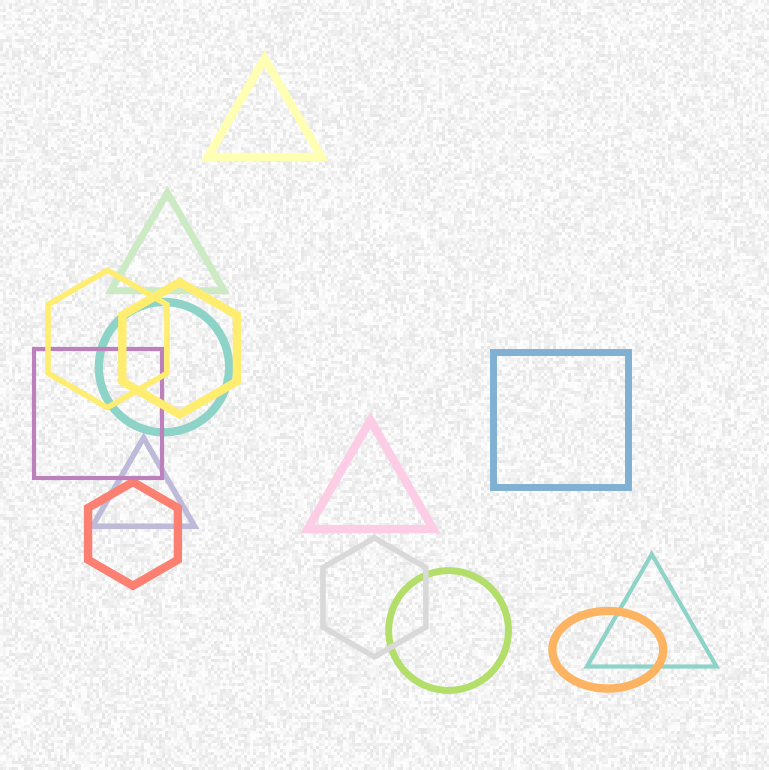[{"shape": "circle", "thickness": 3, "radius": 0.42, "center": [0.213, 0.523]}, {"shape": "triangle", "thickness": 1.5, "radius": 0.49, "center": [0.846, 0.183]}, {"shape": "triangle", "thickness": 3, "radius": 0.43, "center": [0.344, 0.839]}, {"shape": "triangle", "thickness": 2, "radius": 0.38, "center": [0.186, 0.355]}, {"shape": "hexagon", "thickness": 3, "radius": 0.34, "center": [0.173, 0.307]}, {"shape": "square", "thickness": 2.5, "radius": 0.44, "center": [0.728, 0.455]}, {"shape": "oval", "thickness": 3, "radius": 0.36, "center": [0.789, 0.156]}, {"shape": "circle", "thickness": 2.5, "radius": 0.39, "center": [0.583, 0.181]}, {"shape": "triangle", "thickness": 3, "radius": 0.47, "center": [0.481, 0.36]}, {"shape": "hexagon", "thickness": 2, "radius": 0.39, "center": [0.486, 0.224]}, {"shape": "square", "thickness": 1.5, "radius": 0.42, "center": [0.127, 0.463]}, {"shape": "triangle", "thickness": 2.5, "radius": 0.42, "center": [0.217, 0.665]}, {"shape": "hexagon", "thickness": 3, "radius": 0.43, "center": [0.233, 0.548]}, {"shape": "hexagon", "thickness": 2, "radius": 0.45, "center": [0.14, 0.56]}]